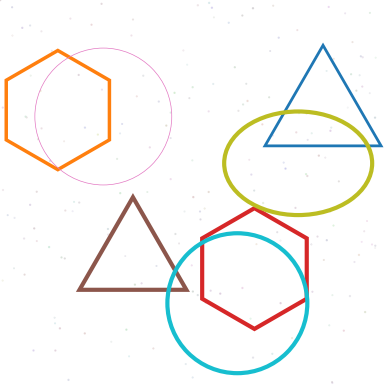[{"shape": "triangle", "thickness": 2, "radius": 0.87, "center": [0.839, 0.708]}, {"shape": "hexagon", "thickness": 2.5, "radius": 0.77, "center": [0.15, 0.714]}, {"shape": "hexagon", "thickness": 3, "radius": 0.78, "center": [0.661, 0.302]}, {"shape": "triangle", "thickness": 3, "radius": 0.8, "center": [0.345, 0.327]}, {"shape": "circle", "thickness": 0.5, "radius": 0.89, "center": [0.268, 0.697]}, {"shape": "oval", "thickness": 3, "radius": 0.96, "center": [0.774, 0.576]}, {"shape": "circle", "thickness": 3, "radius": 0.91, "center": [0.617, 0.212]}]